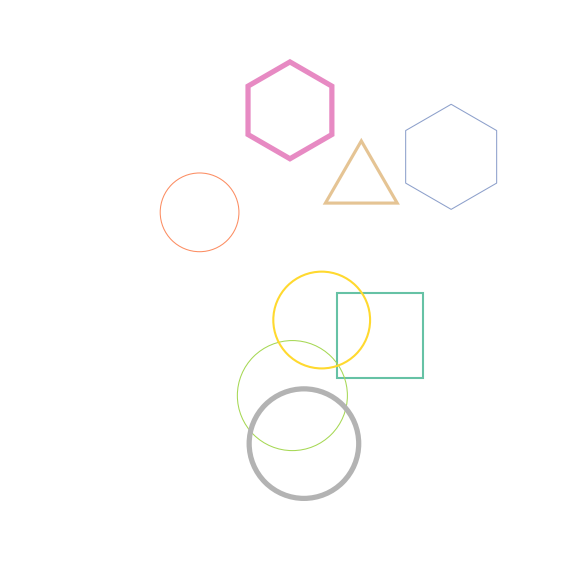[{"shape": "square", "thickness": 1, "radius": 0.37, "center": [0.658, 0.418]}, {"shape": "circle", "thickness": 0.5, "radius": 0.34, "center": [0.346, 0.631]}, {"shape": "hexagon", "thickness": 0.5, "radius": 0.45, "center": [0.781, 0.728]}, {"shape": "hexagon", "thickness": 2.5, "radius": 0.42, "center": [0.502, 0.808]}, {"shape": "circle", "thickness": 0.5, "radius": 0.48, "center": [0.506, 0.314]}, {"shape": "circle", "thickness": 1, "radius": 0.42, "center": [0.557, 0.445]}, {"shape": "triangle", "thickness": 1.5, "radius": 0.36, "center": [0.626, 0.683]}, {"shape": "circle", "thickness": 2.5, "radius": 0.47, "center": [0.526, 0.231]}]